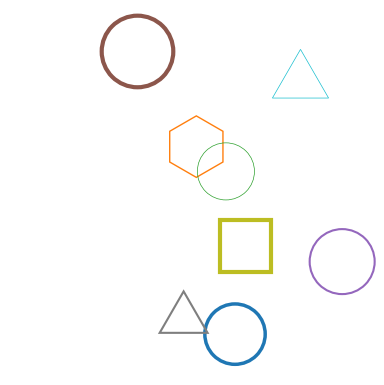[{"shape": "circle", "thickness": 2.5, "radius": 0.39, "center": [0.61, 0.132]}, {"shape": "hexagon", "thickness": 1, "radius": 0.4, "center": [0.51, 0.619]}, {"shape": "circle", "thickness": 0.5, "radius": 0.37, "center": [0.587, 0.555]}, {"shape": "circle", "thickness": 1.5, "radius": 0.42, "center": [0.889, 0.321]}, {"shape": "circle", "thickness": 3, "radius": 0.46, "center": [0.357, 0.866]}, {"shape": "triangle", "thickness": 1.5, "radius": 0.36, "center": [0.477, 0.171]}, {"shape": "square", "thickness": 3, "radius": 0.33, "center": [0.638, 0.361]}, {"shape": "triangle", "thickness": 0.5, "radius": 0.42, "center": [0.781, 0.787]}]